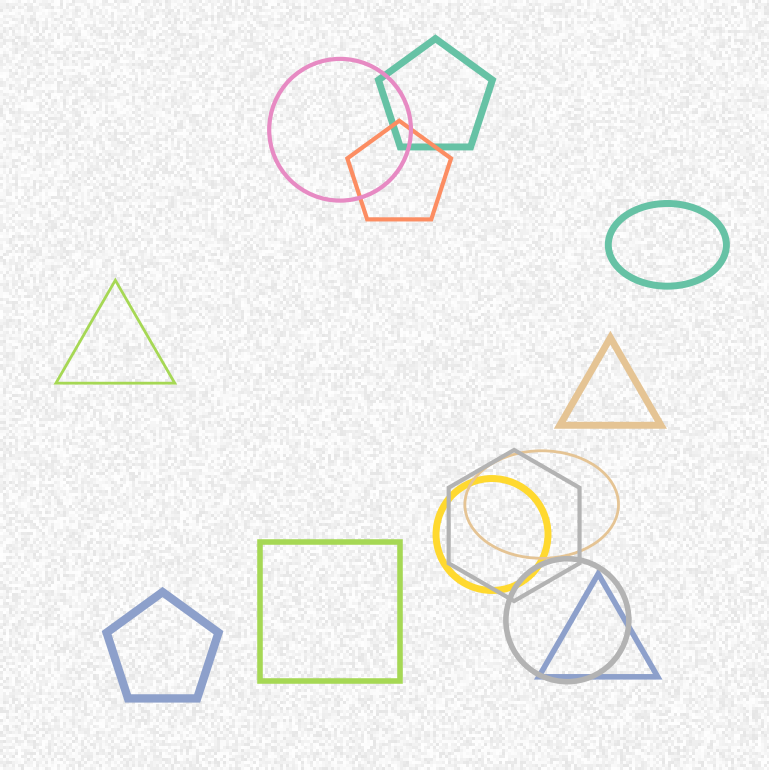[{"shape": "oval", "thickness": 2.5, "radius": 0.38, "center": [0.867, 0.682]}, {"shape": "pentagon", "thickness": 2.5, "radius": 0.39, "center": [0.566, 0.872]}, {"shape": "pentagon", "thickness": 1.5, "radius": 0.35, "center": [0.518, 0.772]}, {"shape": "triangle", "thickness": 2, "radius": 0.45, "center": [0.777, 0.166]}, {"shape": "pentagon", "thickness": 3, "radius": 0.38, "center": [0.211, 0.155]}, {"shape": "circle", "thickness": 1.5, "radius": 0.46, "center": [0.442, 0.832]}, {"shape": "square", "thickness": 2, "radius": 0.45, "center": [0.429, 0.206]}, {"shape": "triangle", "thickness": 1, "radius": 0.45, "center": [0.15, 0.547]}, {"shape": "circle", "thickness": 2.5, "radius": 0.36, "center": [0.639, 0.306]}, {"shape": "oval", "thickness": 1, "radius": 0.5, "center": [0.703, 0.345]}, {"shape": "triangle", "thickness": 2.5, "radius": 0.38, "center": [0.793, 0.486]}, {"shape": "hexagon", "thickness": 1.5, "radius": 0.49, "center": [0.668, 0.318]}, {"shape": "circle", "thickness": 2, "radius": 0.4, "center": [0.737, 0.195]}]